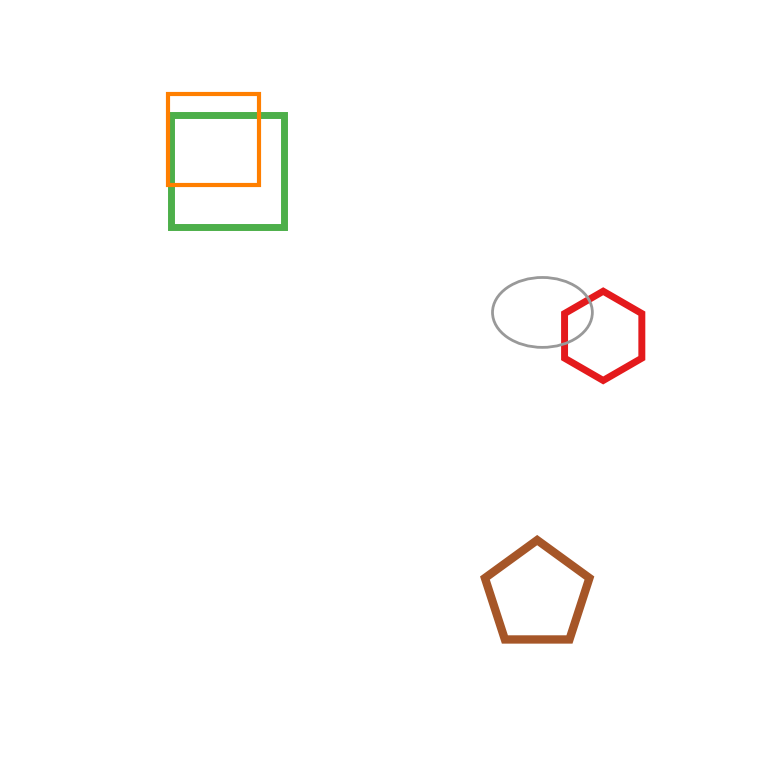[{"shape": "hexagon", "thickness": 2.5, "radius": 0.29, "center": [0.783, 0.564]}, {"shape": "square", "thickness": 2.5, "radius": 0.37, "center": [0.295, 0.778]}, {"shape": "square", "thickness": 1.5, "radius": 0.3, "center": [0.278, 0.819]}, {"shape": "pentagon", "thickness": 3, "radius": 0.36, "center": [0.698, 0.227]}, {"shape": "oval", "thickness": 1, "radius": 0.32, "center": [0.704, 0.594]}]